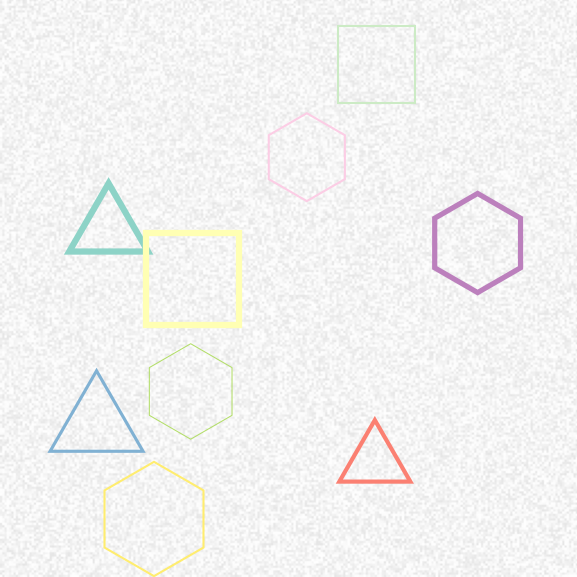[{"shape": "triangle", "thickness": 3, "radius": 0.39, "center": [0.188, 0.603]}, {"shape": "square", "thickness": 3, "radius": 0.4, "center": [0.334, 0.516]}, {"shape": "triangle", "thickness": 2, "radius": 0.36, "center": [0.649, 0.201]}, {"shape": "triangle", "thickness": 1.5, "radius": 0.46, "center": [0.167, 0.264]}, {"shape": "hexagon", "thickness": 0.5, "radius": 0.41, "center": [0.33, 0.321]}, {"shape": "hexagon", "thickness": 1, "radius": 0.38, "center": [0.531, 0.727]}, {"shape": "hexagon", "thickness": 2.5, "radius": 0.43, "center": [0.827, 0.578]}, {"shape": "square", "thickness": 1, "radius": 0.33, "center": [0.652, 0.887]}, {"shape": "hexagon", "thickness": 1, "radius": 0.49, "center": [0.267, 0.1]}]